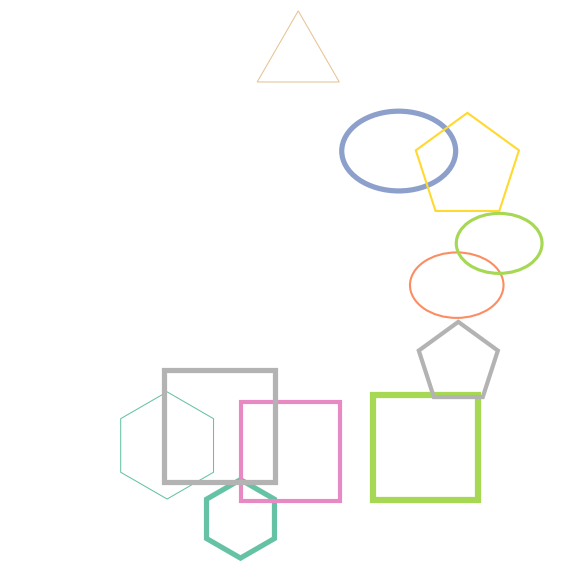[{"shape": "hexagon", "thickness": 0.5, "radius": 0.46, "center": [0.289, 0.228]}, {"shape": "hexagon", "thickness": 2.5, "radius": 0.34, "center": [0.416, 0.101]}, {"shape": "oval", "thickness": 1, "radius": 0.4, "center": [0.791, 0.505]}, {"shape": "oval", "thickness": 2.5, "radius": 0.49, "center": [0.69, 0.738]}, {"shape": "square", "thickness": 2, "radius": 0.43, "center": [0.503, 0.217]}, {"shape": "oval", "thickness": 1.5, "radius": 0.37, "center": [0.864, 0.578]}, {"shape": "square", "thickness": 3, "radius": 0.45, "center": [0.736, 0.225]}, {"shape": "pentagon", "thickness": 1, "radius": 0.47, "center": [0.809, 0.71]}, {"shape": "triangle", "thickness": 0.5, "radius": 0.41, "center": [0.516, 0.898]}, {"shape": "square", "thickness": 2.5, "radius": 0.48, "center": [0.38, 0.261]}, {"shape": "pentagon", "thickness": 2, "radius": 0.36, "center": [0.794, 0.37]}]